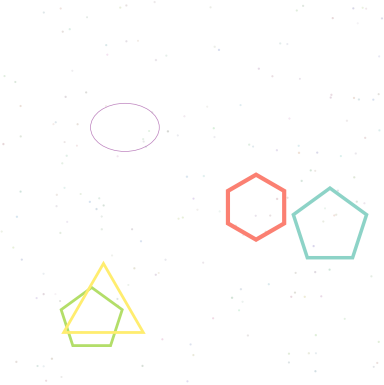[{"shape": "pentagon", "thickness": 2.5, "radius": 0.5, "center": [0.857, 0.411]}, {"shape": "hexagon", "thickness": 3, "radius": 0.42, "center": [0.665, 0.462]}, {"shape": "pentagon", "thickness": 2, "radius": 0.42, "center": [0.238, 0.17]}, {"shape": "oval", "thickness": 0.5, "radius": 0.45, "center": [0.324, 0.669]}, {"shape": "triangle", "thickness": 2, "radius": 0.6, "center": [0.269, 0.196]}]